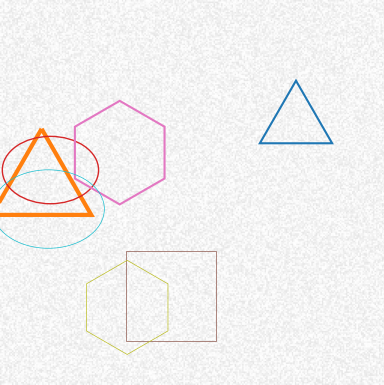[{"shape": "triangle", "thickness": 1.5, "radius": 0.54, "center": [0.769, 0.682]}, {"shape": "triangle", "thickness": 3, "radius": 0.74, "center": [0.108, 0.516]}, {"shape": "oval", "thickness": 1, "radius": 0.63, "center": [0.131, 0.558]}, {"shape": "square", "thickness": 0.5, "radius": 0.58, "center": [0.444, 0.231]}, {"shape": "hexagon", "thickness": 1.5, "radius": 0.67, "center": [0.311, 0.604]}, {"shape": "hexagon", "thickness": 0.5, "radius": 0.61, "center": [0.33, 0.202]}, {"shape": "oval", "thickness": 0.5, "radius": 0.73, "center": [0.126, 0.457]}]